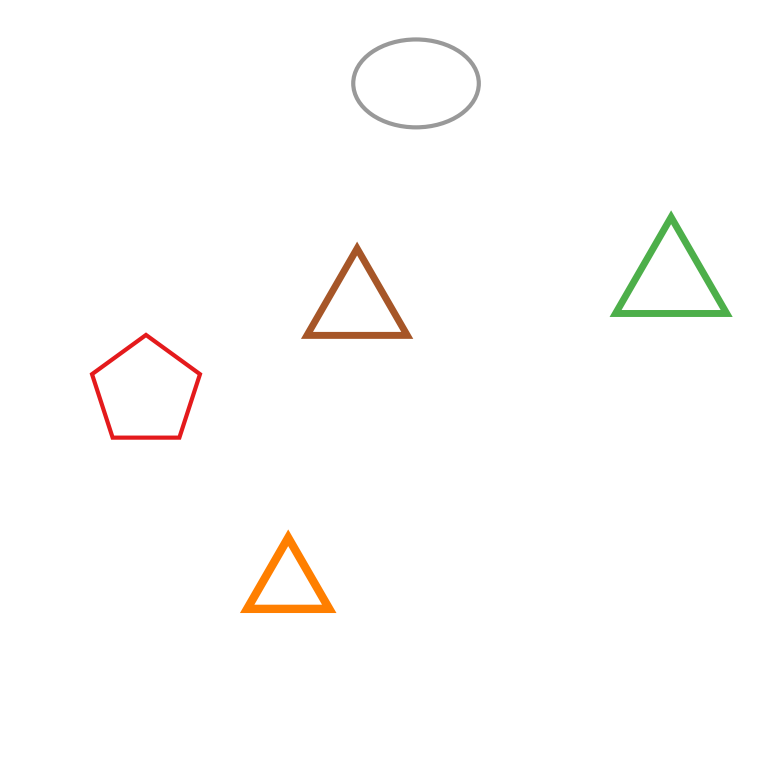[{"shape": "pentagon", "thickness": 1.5, "radius": 0.37, "center": [0.19, 0.491]}, {"shape": "triangle", "thickness": 2.5, "radius": 0.42, "center": [0.872, 0.635]}, {"shape": "triangle", "thickness": 3, "radius": 0.31, "center": [0.374, 0.24]}, {"shape": "triangle", "thickness": 2.5, "radius": 0.38, "center": [0.464, 0.602]}, {"shape": "oval", "thickness": 1.5, "radius": 0.41, "center": [0.54, 0.892]}]